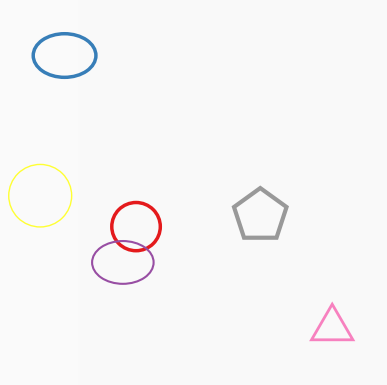[{"shape": "circle", "thickness": 2.5, "radius": 0.31, "center": [0.351, 0.411]}, {"shape": "oval", "thickness": 2.5, "radius": 0.4, "center": [0.167, 0.856]}, {"shape": "oval", "thickness": 1.5, "radius": 0.4, "center": [0.317, 0.318]}, {"shape": "circle", "thickness": 1, "radius": 0.41, "center": [0.104, 0.492]}, {"shape": "triangle", "thickness": 2, "radius": 0.31, "center": [0.857, 0.148]}, {"shape": "pentagon", "thickness": 3, "radius": 0.36, "center": [0.672, 0.44]}]